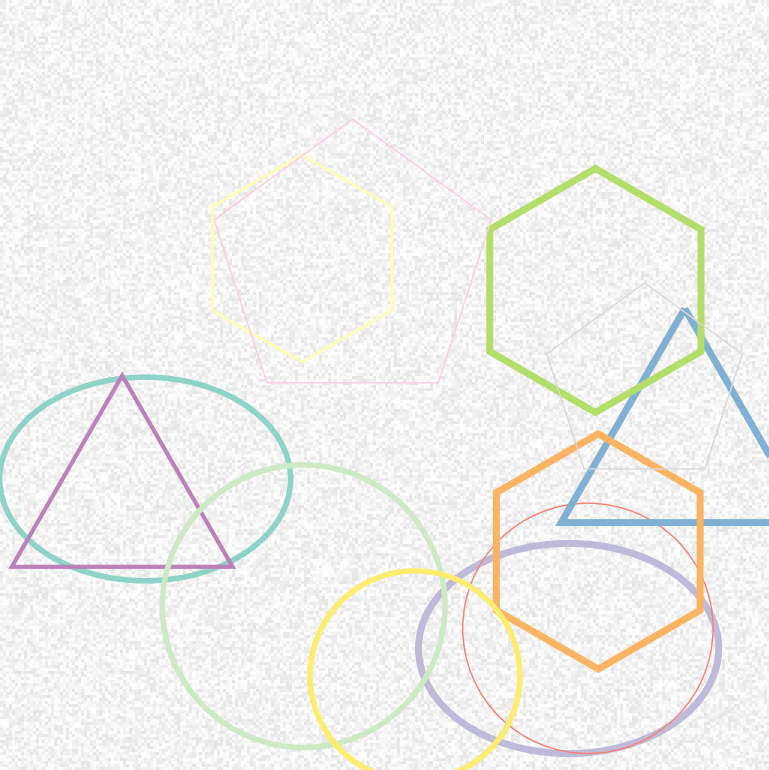[{"shape": "oval", "thickness": 2, "radius": 0.94, "center": [0.189, 0.378]}, {"shape": "hexagon", "thickness": 1, "radius": 0.67, "center": [0.392, 0.664]}, {"shape": "oval", "thickness": 2.5, "radius": 0.97, "center": [0.738, 0.158]}, {"shape": "circle", "thickness": 0.5, "radius": 0.81, "center": [0.763, 0.184]}, {"shape": "triangle", "thickness": 2.5, "radius": 0.93, "center": [0.889, 0.414]}, {"shape": "hexagon", "thickness": 2.5, "radius": 0.76, "center": [0.777, 0.284]}, {"shape": "hexagon", "thickness": 2.5, "radius": 0.79, "center": [0.773, 0.623]}, {"shape": "pentagon", "thickness": 0.5, "radius": 0.95, "center": [0.458, 0.656]}, {"shape": "pentagon", "thickness": 0.5, "radius": 0.67, "center": [0.837, 0.499]}, {"shape": "triangle", "thickness": 1.5, "radius": 0.83, "center": [0.159, 0.347]}, {"shape": "circle", "thickness": 2, "radius": 0.92, "center": [0.394, 0.213]}, {"shape": "circle", "thickness": 2, "radius": 0.68, "center": [0.539, 0.122]}]